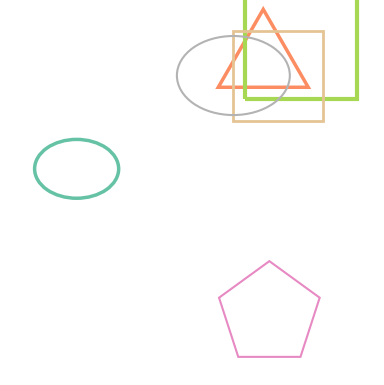[{"shape": "oval", "thickness": 2.5, "radius": 0.55, "center": [0.199, 0.561]}, {"shape": "triangle", "thickness": 2.5, "radius": 0.67, "center": [0.684, 0.841]}, {"shape": "pentagon", "thickness": 1.5, "radius": 0.69, "center": [0.7, 0.184]}, {"shape": "square", "thickness": 3, "radius": 0.73, "center": [0.782, 0.89]}, {"shape": "square", "thickness": 2, "radius": 0.58, "center": [0.722, 0.803]}, {"shape": "oval", "thickness": 1.5, "radius": 0.73, "center": [0.606, 0.804]}]